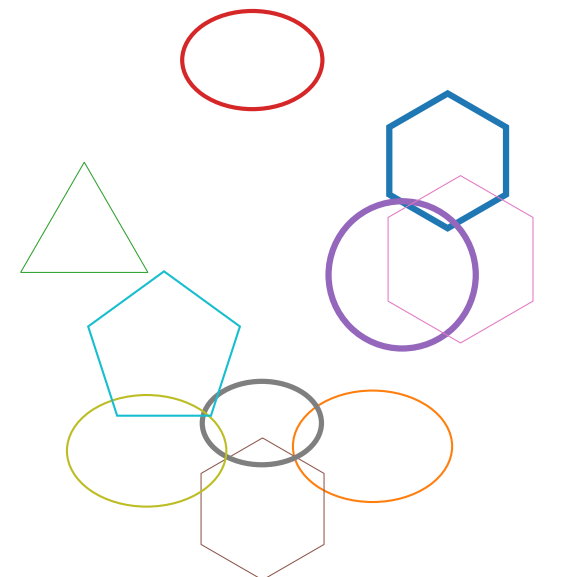[{"shape": "hexagon", "thickness": 3, "radius": 0.58, "center": [0.775, 0.721]}, {"shape": "oval", "thickness": 1, "radius": 0.69, "center": [0.645, 0.226]}, {"shape": "triangle", "thickness": 0.5, "radius": 0.64, "center": [0.146, 0.591]}, {"shape": "oval", "thickness": 2, "radius": 0.61, "center": [0.437, 0.895]}, {"shape": "circle", "thickness": 3, "radius": 0.64, "center": [0.696, 0.523]}, {"shape": "hexagon", "thickness": 0.5, "radius": 0.61, "center": [0.455, 0.118]}, {"shape": "hexagon", "thickness": 0.5, "radius": 0.72, "center": [0.797, 0.55]}, {"shape": "oval", "thickness": 2.5, "radius": 0.52, "center": [0.453, 0.267]}, {"shape": "oval", "thickness": 1, "radius": 0.69, "center": [0.254, 0.218]}, {"shape": "pentagon", "thickness": 1, "radius": 0.69, "center": [0.284, 0.391]}]